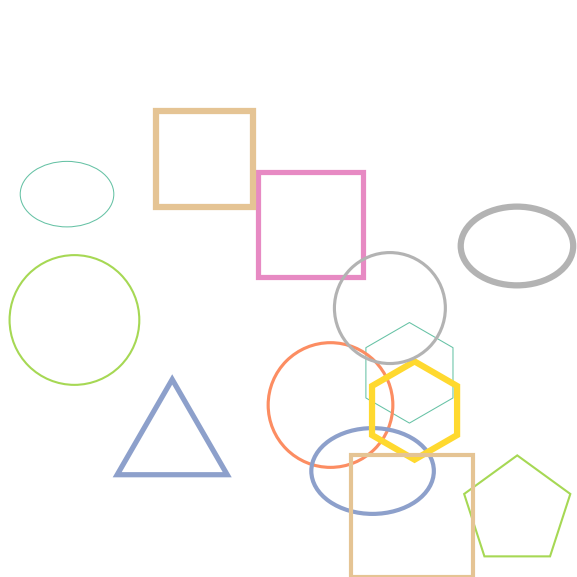[{"shape": "oval", "thickness": 0.5, "radius": 0.41, "center": [0.116, 0.663]}, {"shape": "hexagon", "thickness": 0.5, "radius": 0.44, "center": [0.709, 0.354]}, {"shape": "circle", "thickness": 1.5, "radius": 0.54, "center": [0.572, 0.298]}, {"shape": "oval", "thickness": 2, "radius": 0.53, "center": [0.645, 0.184]}, {"shape": "triangle", "thickness": 2.5, "radius": 0.55, "center": [0.298, 0.232]}, {"shape": "square", "thickness": 2.5, "radius": 0.46, "center": [0.538, 0.611]}, {"shape": "circle", "thickness": 1, "radius": 0.56, "center": [0.129, 0.445]}, {"shape": "pentagon", "thickness": 1, "radius": 0.48, "center": [0.896, 0.114]}, {"shape": "hexagon", "thickness": 3, "radius": 0.43, "center": [0.718, 0.288]}, {"shape": "square", "thickness": 3, "radius": 0.42, "center": [0.355, 0.724]}, {"shape": "square", "thickness": 2, "radius": 0.53, "center": [0.713, 0.106]}, {"shape": "oval", "thickness": 3, "radius": 0.49, "center": [0.895, 0.573]}, {"shape": "circle", "thickness": 1.5, "radius": 0.48, "center": [0.675, 0.466]}]